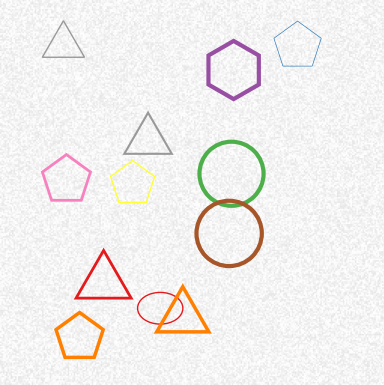[{"shape": "triangle", "thickness": 2, "radius": 0.41, "center": [0.269, 0.267]}, {"shape": "oval", "thickness": 1, "radius": 0.29, "center": [0.416, 0.199]}, {"shape": "pentagon", "thickness": 0.5, "radius": 0.32, "center": [0.773, 0.881]}, {"shape": "circle", "thickness": 3, "radius": 0.42, "center": [0.601, 0.549]}, {"shape": "hexagon", "thickness": 3, "radius": 0.38, "center": [0.607, 0.818]}, {"shape": "triangle", "thickness": 2.5, "radius": 0.39, "center": [0.475, 0.177]}, {"shape": "pentagon", "thickness": 2.5, "radius": 0.32, "center": [0.207, 0.124]}, {"shape": "pentagon", "thickness": 1, "radius": 0.3, "center": [0.344, 0.523]}, {"shape": "circle", "thickness": 3, "radius": 0.42, "center": [0.595, 0.394]}, {"shape": "pentagon", "thickness": 2, "radius": 0.33, "center": [0.173, 0.533]}, {"shape": "triangle", "thickness": 1.5, "radius": 0.36, "center": [0.385, 0.636]}, {"shape": "triangle", "thickness": 1, "radius": 0.32, "center": [0.165, 0.883]}]